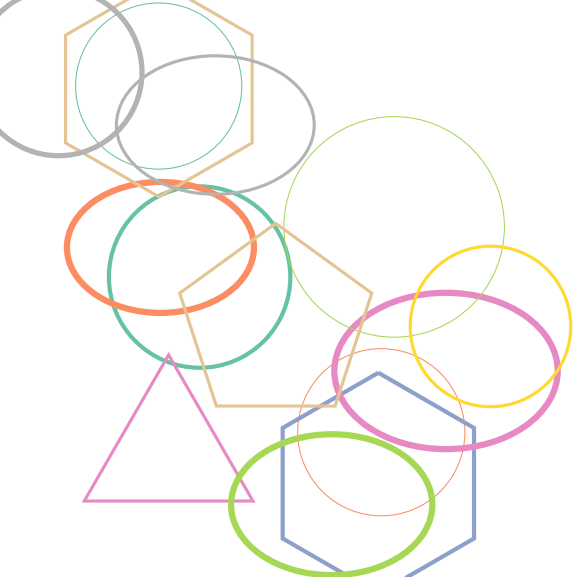[{"shape": "circle", "thickness": 0.5, "radius": 0.72, "center": [0.275, 0.85]}, {"shape": "circle", "thickness": 2, "radius": 0.79, "center": [0.346, 0.519]}, {"shape": "circle", "thickness": 0.5, "radius": 0.72, "center": [0.66, 0.251]}, {"shape": "oval", "thickness": 3, "radius": 0.81, "center": [0.278, 0.571]}, {"shape": "hexagon", "thickness": 2, "radius": 0.96, "center": [0.655, 0.162]}, {"shape": "oval", "thickness": 3, "radius": 0.97, "center": [0.772, 0.357]}, {"shape": "triangle", "thickness": 1.5, "radius": 0.84, "center": [0.292, 0.216]}, {"shape": "circle", "thickness": 0.5, "radius": 0.95, "center": [0.682, 0.606]}, {"shape": "oval", "thickness": 3, "radius": 0.87, "center": [0.574, 0.125]}, {"shape": "circle", "thickness": 1.5, "radius": 0.7, "center": [0.849, 0.434]}, {"shape": "pentagon", "thickness": 1.5, "radius": 0.87, "center": [0.477, 0.437]}, {"shape": "hexagon", "thickness": 1.5, "radius": 0.93, "center": [0.275, 0.845]}, {"shape": "circle", "thickness": 2.5, "radius": 0.72, "center": [0.101, 0.874]}, {"shape": "oval", "thickness": 1.5, "radius": 0.86, "center": [0.373, 0.783]}]